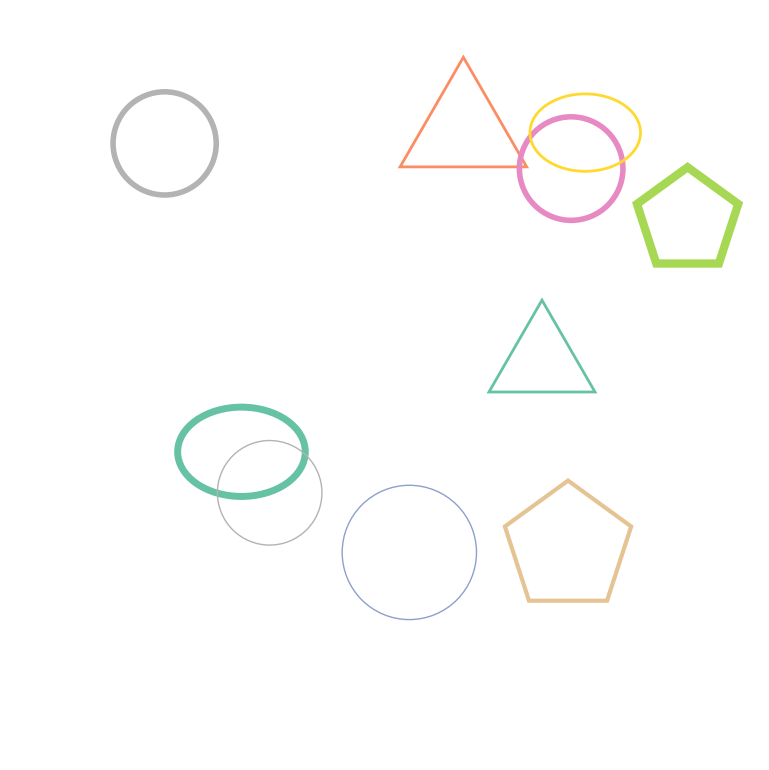[{"shape": "oval", "thickness": 2.5, "radius": 0.41, "center": [0.314, 0.413]}, {"shape": "triangle", "thickness": 1, "radius": 0.4, "center": [0.704, 0.531]}, {"shape": "triangle", "thickness": 1, "radius": 0.47, "center": [0.602, 0.831]}, {"shape": "circle", "thickness": 0.5, "radius": 0.44, "center": [0.532, 0.283]}, {"shape": "circle", "thickness": 2, "radius": 0.34, "center": [0.742, 0.781]}, {"shape": "pentagon", "thickness": 3, "radius": 0.35, "center": [0.893, 0.714]}, {"shape": "oval", "thickness": 1, "radius": 0.36, "center": [0.76, 0.828]}, {"shape": "pentagon", "thickness": 1.5, "radius": 0.43, "center": [0.738, 0.29]}, {"shape": "circle", "thickness": 2, "radius": 0.34, "center": [0.214, 0.814]}, {"shape": "circle", "thickness": 0.5, "radius": 0.34, "center": [0.35, 0.36]}]